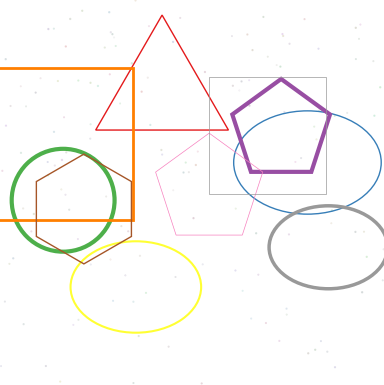[{"shape": "triangle", "thickness": 1, "radius": 1.0, "center": [0.421, 0.762]}, {"shape": "oval", "thickness": 1, "radius": 0.96, "center": [0.799, 0.578]}, {"shape": "circle", "thickness": 3, "radius": 0.67, "center": [0.164, 0.48]}, {"shape": "pentagon", "thickness": 3, "radius": 0.67, "center": [0.73, 0.662]}, {"shape": "square", "thickness": 2, "radius": 0.99, "center": [0.148, 0.626]}, {"shape": "oval", "thickness": 1.5, "radius": 0.85, "center": [0.353, 0.255]}, {"shape": "hexagon", "thickness": 1, "radius": 0.71, "center": [0.218, 0.457]}, {"shape": "pentagon", "thickness": 0.5, "radius": 0.73, "center": [0.543, 0.508]}, {"shape": "square", "thickness": 0.5, "radius": 0.76, "center": [0.694, 0.647]}, {"shape": "oval", "thickness": 2.5, "radius": 0.77, "center": [0.853, 0.358]}]